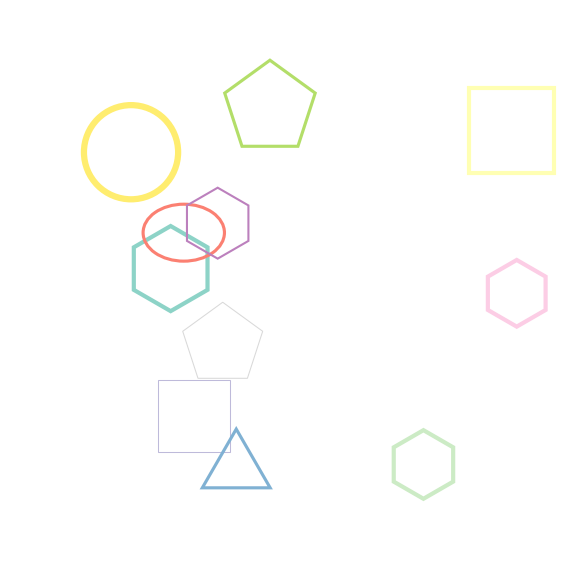[{"shape": "hexagon", "thickness": 2, "radius": 0.37, "center": [0.296, 0.534]}, {"shape": "square", "thickness": 2, "radius": 0.37, "center": [0.887, 0.774]}, {"shape": "square", "thickness": 0.5, "radius": 0.31, "center": [0.336, 0.279]}, {"shape": "oval", "thickness": 1.5, "radius": 0.35, "center": [0.318, 0.596]}, {"shape": "triangle", "thickness": 1.5, "radius": 0.34, "center": [0.409, 0.188]}, {"shape": "pentagon", "thickness": 1.5, "radius": 0.41, "center": [0.467, 0.812]}, {"shape": "hexagon", "thickness": 2, "radius": 0.29, "center": [0.895, 0.491]}, {"shape": "pentagon", "thickness": 0.5, "radius": 0.36, "center": [0.386, 0.403]}, {"shape": "hexagon", "thickness": 1, "radius": 0.31, "center": [0.377, 0.613]}, {"shape": "hexagon", "thickness": 2, "radius": 0.3, "center": [0.733, 0.195]}, {"shape": "circle", "thickness": 3, "radius": 0.41, "center": [0.227, 0.736]}]